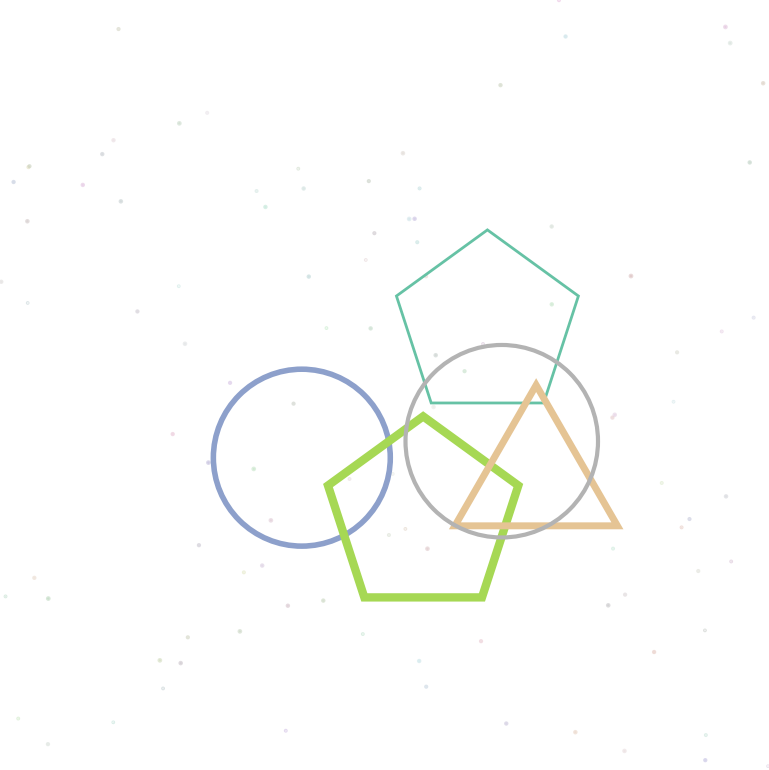[{"shape": "pentagon", "thickness": 1, "radius": 0.62, "center": [0.633, 0.577]}, {"shape": "circle", "thickness": 2, "radius": 0.57, "center": [0.392, 0.406]}, {"shape": "pentagon", "thickness": 3, "radius": 0.65, "center": [0.55, 0.329]}, {"shape": "triangle", "thickness": 2.5, "radius": 0.61, "center": [0.696, 0.378]}, {"shape": "circle", "thickness": 1.5, "radius": 0.63, "center": [0.652, 0.427]}]